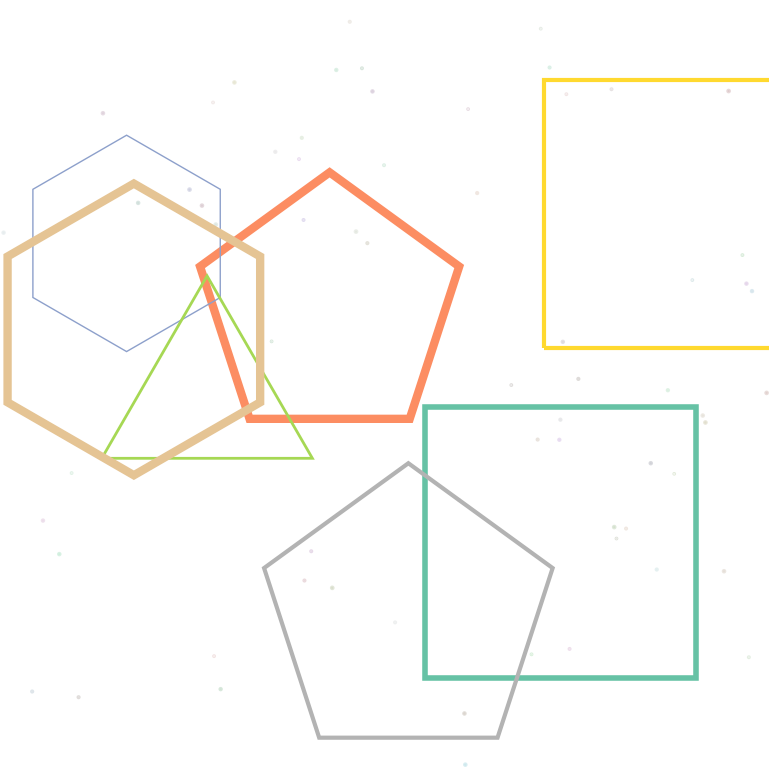[{"shape": "square", "thickness": 2, "radius": 0.88, "center": [0.728, 0.295]}, {"shape": "pentagon", "thickness": 3, "radius": 0.88, "center": [0.428, 0.599]}, {"shape": "hexagon", "thickness": 0.5, "radius": 0.7, "center": [0.164, 0.684]}, {"shape": "triangle", "thickness": 1, "radius": 0.79, "center": [0.269, 0.484]}, {"shape": "square", "thickness": 1.5, "radius": 0.87, "center": [0.881, 0.722]}, {"shape": "hexagon", "thickness": 3, "radius": 0.95, "center": [0.174, 0.572]}, {"shape": "pentagon", "thickness": 1.5, "radius": 0.99, "center": [0.53, 0.201]}]